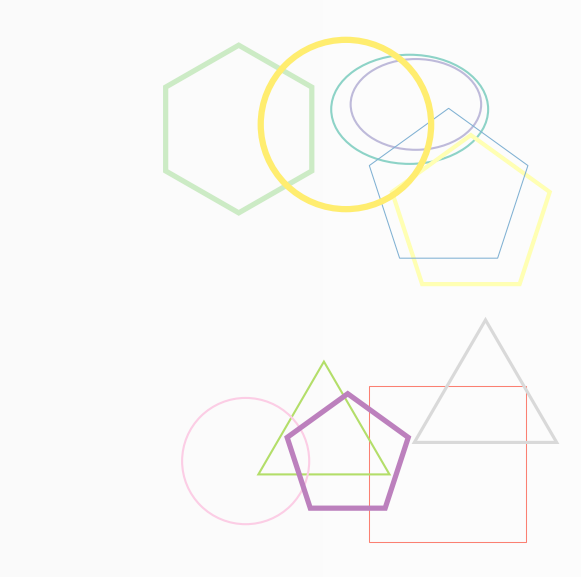[{"shape": "oval", "thickness": 1, "radius": 0.68, "center": [0.705, 0.81]}, {"shape": "pentagon", "thickness": 2, "radius": 0.71, "center": [0.81, 0.623]}, {"shape": "oval", "thickness": 1, "radius": 0.56, "center": [0.716, 0.818]}, {"shape": "square", "thickness": 0.5, "radius": 0.67, "center": [0.77, 0.195]}, {"shape": "pentagon", "thickness": 0.5, "radius": 0.72, "center": [0.772, 0.668]}, {"shape": "triangle", "thickness": 1, "radius": 0.65, "center": [0.557, 0.243]}, {"shape": "circle", "thickness": 1, "radius": 0.55, "center": [0.423, 0.201]}, {"shape": "triangle", "thickness": 1.5, "radius": 0.71, "center": [0.835, 0.304]}, {"shape": "pentagon", "thickness": 2.5, "radius": 0.55, "center": [0.598, 0.208]}, {"shape": "hexagon", "thickness": 2.5, "radius": 0.73, "center": [0.411, 0.776]}, {"shape": "circle", "thickness": 3, "radius": 0.73, "center": [0.595, 0.784]}]